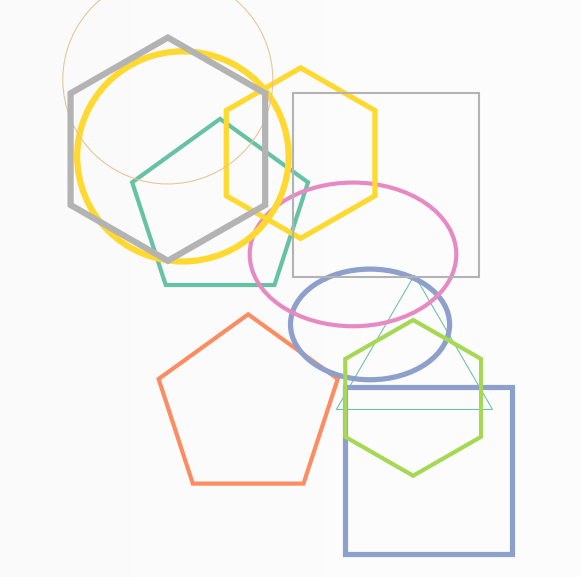[{"shape": "triangle", "thickness": 0.5, "radius": 0.78, "center": [0.713, 0.368]}, {"shape": "pentagon", "thickness": 2, "radius": 0.8, "center": [0.379, 0.634]}, {"shape": "pentagon", "thickness": 2, "radius": 0.81, "center": [0.427, 0.293]}, {"shape": "square", "thickness": 2.5, "radius": 0.72, "center": [0.737, 0.185]}, {"shape": "oval", "thickness": 2.5, "radius": 0.68, "center": [0.637, 0.437]}, {"shape": "oval", "thickness": 2, "radius": 0.89, "center": [0.607, 0.559]}, {"shape": "hexagon", "thickness": 2, "radius": 0.67, "center": [0.711, 0.31]}, {"shape": "circle", "thickness": 3, "radius": 0.91, "center": [0.315, 0.728]}, {"shape": "hexagon", "thickness": 2.5, "radius": 0.74, "center": [0.517, 0.734]}, {"shape": "circle", "thickness": 0.5, "radius": 0.9, "center": [0.289, 0.861]}, {"shape": "hexagon", "thickness": 3, "radius": 0.97, "center": [0.289, 0.741]}, {"shape": "square", "thickness": 1, "radius": 0.8, "center": [0.664, 0.679]}]